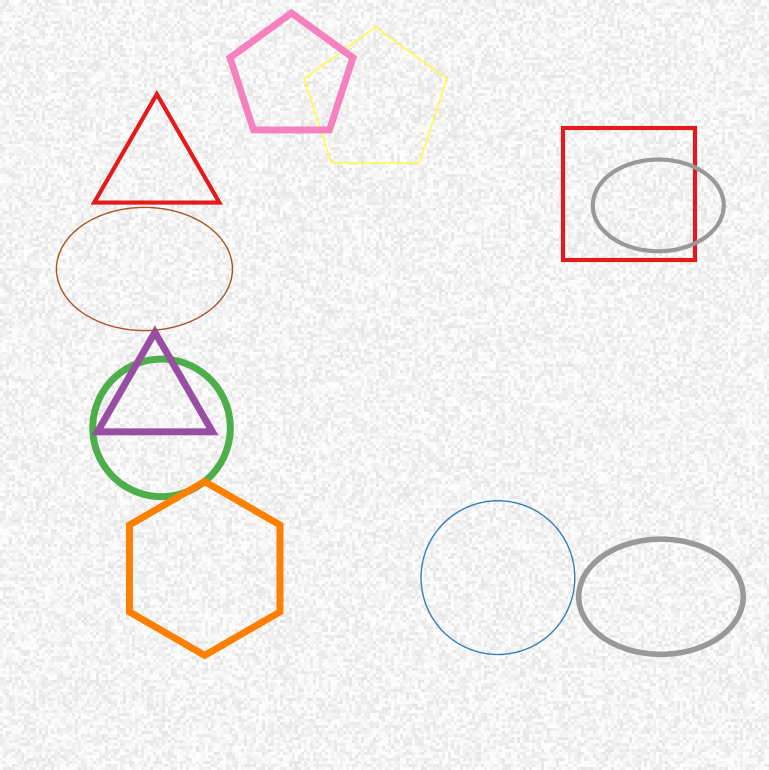[{"shape": "triangle", "thickness": 1.5, "radius": 0.47, "center": [0.204, 0.784]}, {"shape": "square", "thickness": 1.5, "radius": 0.43, "center": [0.817, 0.749]}, {"shape": "circle", "thickness": 0.5, "radius": 0.5, "center": [0.647, 0.25]}, {"shape": "circle", "thickness": 2.5, "radius": 0.45, "center": [0.21, 0.444]}, {"shape": "triangle", "thickness": 2.5, "radius": 0.43, "center": [0.201, 0.482]}, {"shape": "hexagon", "thickness": 2.5, "radius": 0.56, "center": [0.266, 0.262]}, {"shape": "pentagon", "thickness": 0.5, "radius": 0.49, "center": [0.488, 0.867]}, {"shape": "oval", "thickness": 0.5, "radius": 0.57, "center": [0.188, 0.651]}, {"shape": "pentagon", "thickness": 2.5, "radius": 0.42, "center": [0.379, 0.899]}, {"shape": "oval", "thickness": 1.5, "radius": 0.43, "center": [0.855, 0.733]}, {"shape": "oval", "thickness": 2, "radius": 0.53, "center": [0.858, 0.225]}]